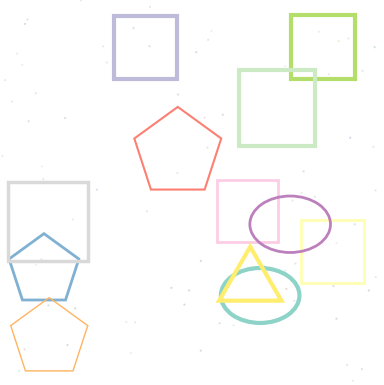[{"shape": "oval", "thickness": 3, "radius": 0.51, "center": [0.676, 0.233]}, {"shape": "square", "thickness": 2, "radius": 0.41, "center": [0.863, 0.347]}, {"shape": "square", "thickness": 3, "radius": 0.41, "center": [0.379, 0.876]}, {"shape": "pentagon", "thickness": 1.5, "radius": 0.59, "center": [0.462, 0.604]}, {"shape": "pentagon", "thickness": 2, "radius": 0.48, "center": [0.114, 0.298]}, {"shape": "pentagon", "thickness": 1, "radius": 0.53, "center": [0.128, 0.122]}, {"shape": "square", "thickness": 3, "radius": 0.41, "center": [0.839, 0.878]}, {"shape": "square", "thickness": 2, "radius": 0.4, "center": [0.643, 0.452]}, {"shape": "square", "thickness": 2.5, "radius": 0.51, "center": [0.125, 0.425]}, {"shape": "oval", "thickness": 2, "radius": 0.52, "center": [0.754, 0.417]}, {"shape": "square", "thickness": 3, "radius": 0.49, "center": [0.72, 0.719]}, {"shape": "triangle", "thickness": 3, "radius": 0.47, "center": [0.65, 0.266]}]